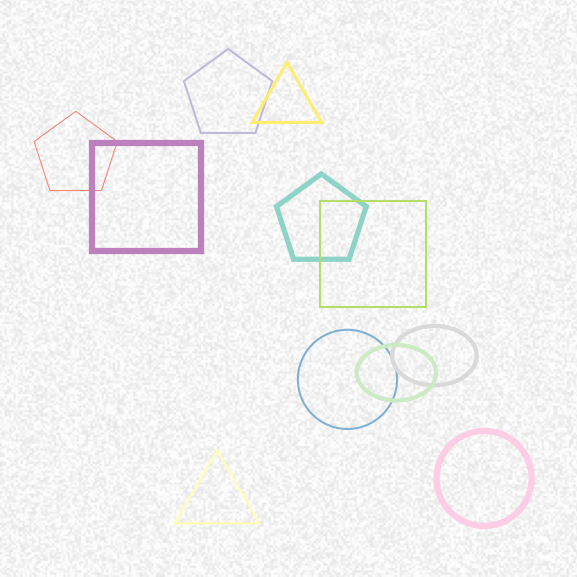[{"shape": "pentagon", "thickness": 2.5, "radius": 0.41, "center": [0.556, 0.616]}, {"shape": "triangle", "thickness": 1, "radius": 0.42, "center": [0.376, 0.135]}, {"shape": "pentagon", "thickness": 1, "radius": 0.4, "center": [0.395, 0.834]}, {"shape": "pentagon", "thickness": 0.5, "radius": 0.38, "center": [0.131, 0.731]}, {"shape": "circle", "thickness": 1, "radius": 0.43, "center": [0.602, 0.342]}, {"shape": "square", "thickness": 1, "radius": 0.46, "center": [0.646, 0.559]}, {"shape": "circle", "thickness": 3, "radius": 0.41, "center": [0.838, 0.171]}, {"shape": "oval", "thickness": 2, "radius": 0.37, "center": [0.752, 0.383]}, {"shape": "square", "thickness": 3, "radius": 0.47, "center": [0.254, 0.658]}, {"shape": "oval", "thickness": 2, "radius": 0.34, "center": [0.686, 0.354]}, {"shape": "triangle", "thickness": 1.5, "radius": 0.35, "center": [0.497, 0.822]}]